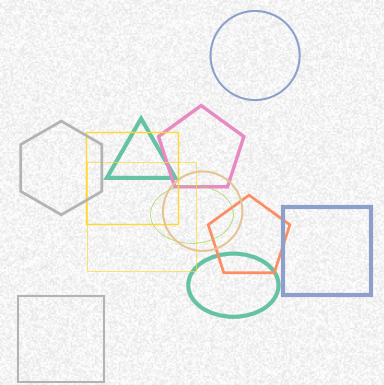[{"shape": "triangle", "thickness": 3, "radius": 0.51, "center": [0.366, 0.589]}, {"shape": "oval", "thickness": 3, "radius": 0.59, "center": [0.606, 0.259]}, {"shape": "pentagon", "thickness": 2, "radius": 0.56, "center": [0.647, 0.382]}, {"shape": "circle", "thickness": 1.5, "radius": 0.58, "center": [0.663, 0.856]}, {"shape": "square", "thickness": 3, "radius": 0.57, "center": [0.85, 0.348]}, {"shape": "pentagon", "thickness": 2.5, "radius": 0.58, "center": [0.522, 0.609]}, {"shape": "oval", "thickness": 0.5, "radius": 0.54, "center": [0.499, 0.443]}, {"shape": "square", "thickness": 1, "radius": 0.6, "center": [0.342, 0.538]}, {"shape": "square", "thickness": 0.5, "radius": 0.71, "center": [0.367, 0.438]}, {"shape": "circle", "thickness": 1.5, "radius": 0.52, "center": [0.526, 0.451]}, {"shape": "hexagon", "thickness": 2, "radius": 0.61, "center": [0.159, 0.564]}, {"shape": "square", "thickness": 1.5, "radius": 0.56, "center": [0.159, 0.119]}]